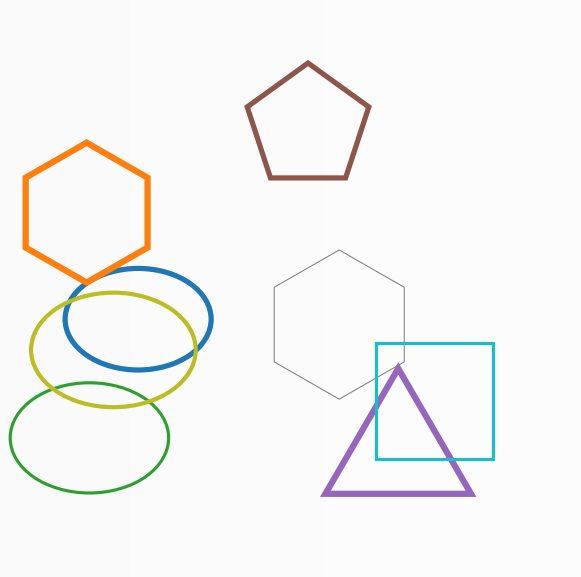[{"shape": "oval", "thickness": 2.5, "radius": 0.63, "center": [0.238, 0.446]}, {"shape": "hexagon", "thickness": 3, "radius": 0.61, "center": [0.149, 0.631]}, {"shape": "oval", "thickness": 1.5, "radius": 0.68, "center": [0.154, 0.241]}, {"shape": "triangle", "thickness": 3, "radius": 0.72, "center": [0.685, 0.216]}, {"shape": "pentagon", "thickness": 2.5, "radius": 0.55, "center": [0.53, 0.78]}, {"shape": "hexagon", "thickness": 0.5, "radius": 0.65, "center": [0.584, 0.437]}, {"shape": "oval", "thickness": 2, "radius": 0.71, "center": [0.195, 0.393]}, {"shape": "square", "thickness": 1.5, "radius": 0.5, "center": [0.747, 0.304]}]